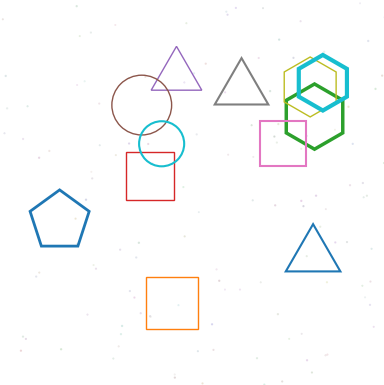[{"shape": "pentagon", "thickness": 2, "radius": 0.4, "center": [0.155, 0.426]}, {"shape": "triangle", "thickness": 1.5, "radius": 0.41, "center": [0.813, 0.336]}, {"shape": "square", "thickness": 1, "radius": 0.34, "center": [0.447, 0.212]}, {"shape": "hexagon", "thickness": 2.5, "radius": 0.42, "center": [0.817, 0.697]}, {"shape": "square", "thickness": 1, "radius": 0.31, "center": [0.389, 0.542]}, {"shape": "triangle", "thickness": 1, "radius": 0.38, "center": [0.458, 0.804]}, {"shape": "circle", "thickness": 1, "radius": 0.39, "center": [0.368, 0.727]}, {"shape": "square", "thickness": 1.5, "radius": 0.29, "center": [0.735, 0.627]}, {"shape": "triangle", "thickness": 1.5, "radius": 0.4, "center": [0.627, 0.769]}, {"shape": "hexagon", "thickness": 1, "radius": 0.39, "center": [0.806, 0.774]}, {"shape": "hexagon", "thickness": 3, "radius": 0.36, "center": [0.839, 0.785]}, {"shape": "circle", "thickness": 1.5, "radius": 0.29, "center": [0.42, 0.627]}]